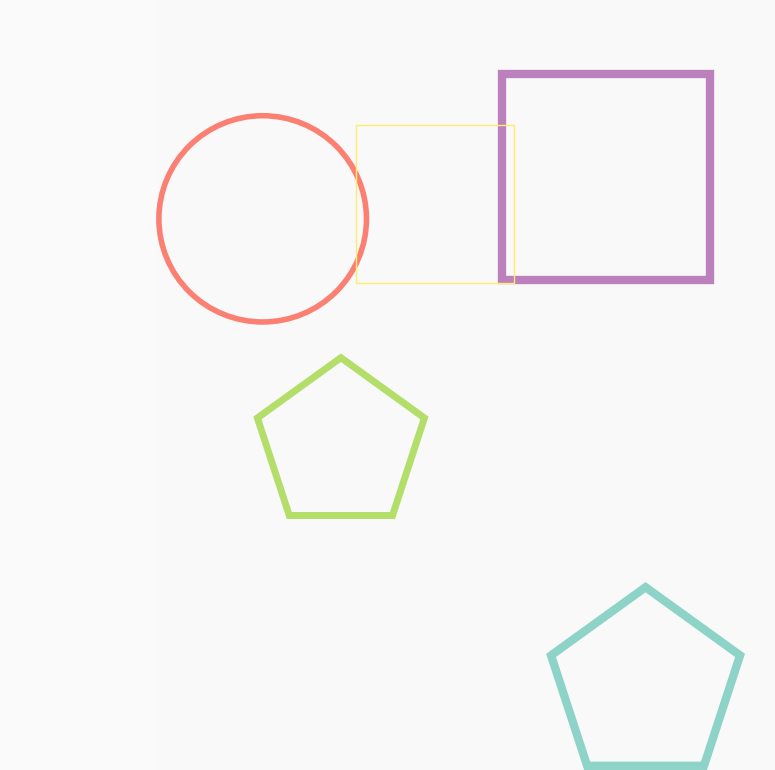[{"shape": "pentagon", "thickness": 3, "radius": 0.64, "center": [0.833, 0.109]}, {"shape": "circle", "thickness": 2, "radius": 0.67, "center": [0.339, 0.716]}, {"shape": "pentagon", "thickness": 2.5, "radius": 0.57, "center": [0.44, 0.422]}, {"shape": "square", "thickness": 3, "radius": 0.67, "center": [0.782, 0.77]}, {"shape": "square", "thickness": 0.5, "radius": 0.51, "center": [0.561, 0.735]}]